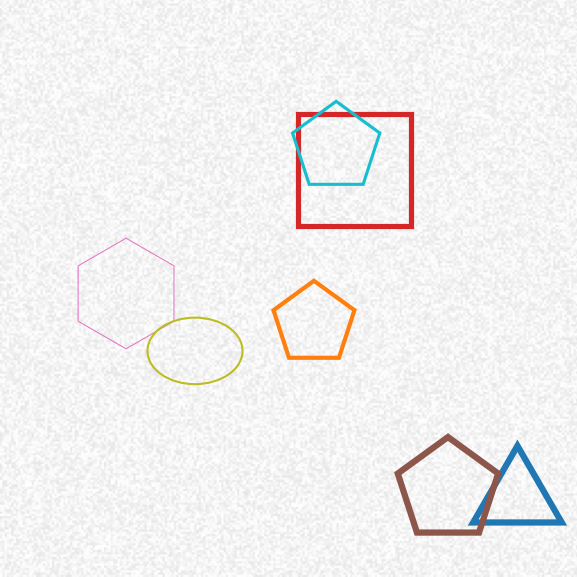[{"shape": "triangle", "thickness": 3, "radius": 0.44, "center": [0.896, 0.139]}, {"shape": "pentagon", "thickness": 2, "radius": 0.37, "center": [0.544, 0.439]}, {"shape": "square", "thickness": 2.5, "radius": 0.49, "center": [0.614, 0.705]}, {"shape": "pentagon", "thickness": 3, "radius": 0.46, "center": [0.776, 0.151]}, {"shape": "hexagon", "thickness": 0.5, "radius": 0.48, "center": [0.218, 0.491]}, {"shape": "oval", "thickness": 1, "radius": 0.41, "center": [0.338, 0.392]}, {"shape": "pentagon", "thickness": 1.5, "radius": 0.4, "center": [0.582, 0.744]}]